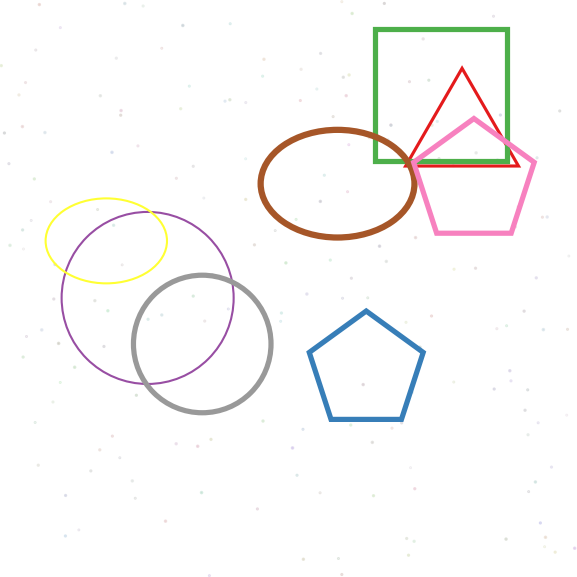[{"shape": "triangle", "thickness": 1.5, "radius": 0.56, "center": [0.8, 0.768]}, {"shape": "pentagon", "thickness": 2.5, "radius": 0.52, "center": [0.634, 0.357]}, {"shape": "square", "thickness": 2.5, "radius": 0.57, "center": [0.763, 0.834]}, {"shape": "circle", "thickness": 1, "radius": 0.74, "center": [0.256, 0.483]}, {"shape": "oval", "thickness": 1, "radius": 0.53, "center": [0.184, 0.582]}, {"shape": "oval", "thickness": 3, "radius": 0.67, "center": [0.585, 0.681]}, {"shape": "pentagon", "thickness": 2.5, "radius": 0.55, "center": [0.821, 0.684]}, {"shape": "circle", "thickness": 2.5, "radius": 0.6, "center": [0.35, 0.403]}]